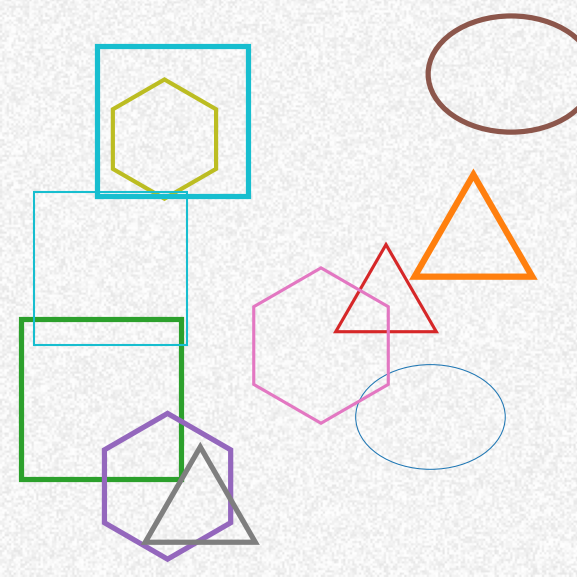[{"shape": "oval", "thickness": 0.5, "radius": 0.65, "center": [0.745, 0.277]}, {"shape": "triangle", "thickness": 3, "radius": 0.59, "center": [0.82, 0.579]}, {"shape": "square", "thickness": 2.5, "radius": 0.69, "center": [0.175, 0.308]}, {"shape": "triangle", "thickness": 1.5, "radius": 0.5, "center": [0.668, 0.475]}, {"shape": "hexagon", "thickness": 2.5, "radius": 0.63, "center": [0.29, 0.157]}, {"shape": "oval", "thickness": 2.5, "radius": 0.72, "center": [0.885, 0.871]}, {"shape": "hexagon", "thickness": 1.5, "radius": 0.67, "center": [0.556, 0.401]}, {"shape": "triangle", "thickness": 2.5, "radius": 0.55, "center": [0.347, 0.115]}, {"shape": "hexagon", "thickness": 2, "radius": 0.52, "center": [0.285, 0.758]}, {"shape": "square", "thickness": 1, "radius": 0.66, "center": [0.191, 0.535]}, {"shape": "square", "thickness": 2.5, "radius": 0.65, "center": [0.299, 0.79]}]